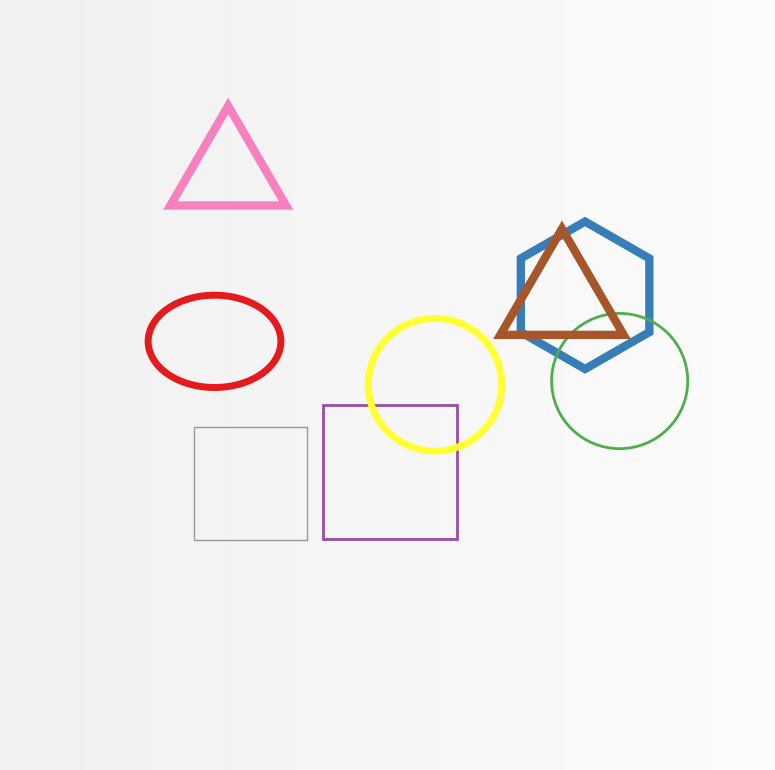[{"shape": "oval", "thickness": 2.5, "radius": 0.43, "center": [0.277, 0.557]}, {"shape": "hexagon", "thickness": 3, "radius": 0.48, "center": [0.755, 0.617]}, {"shape": "circle", "thickness": 1, "radius": 0.44, "center": [0.8, 0.505]}, {"shape": "square", "thickness": 1, "radius": 0.43, "center": [0.503, 0.387]}, {"shape": "circle", "thickness": 2.5, "radius": 0.43, "center": [0.561, 0.5]}, {"shape": "triangle", "thickness": 3, "radius": 0.46, "center": [0.725, 0.611]}, {"shape": "triangle", "thickness": 3, "radius": 0.43, "center": [0.294, 0.776]}, {"shape": "square", "thickness": 0.5, "radius": 0.37, "center": [0.323, 0.372]}]